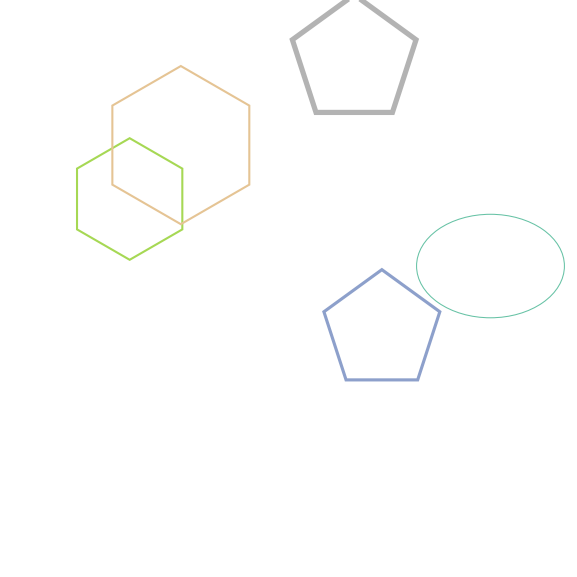[{"shape": "oval", "thickness": 0.5, "radius": 0.64, "center": [0.849, 0.538]}, {"shape": "pentagon", "thickness": 1.5, "radius": 0.53, "center": [0.661, 0.427]}, {"shape": "hexagon", "thickness": 1, "radius": 0.53, "center": [0.225, 0.655]}, {"shape": "hexagon", "thickness": 1, "radius": 0.68, "center": [0.313, 0.748]}, {"shape": "pentagon", "thickness": 2.5, "radius": 0.56, "center": [0.613, 0.896]}]